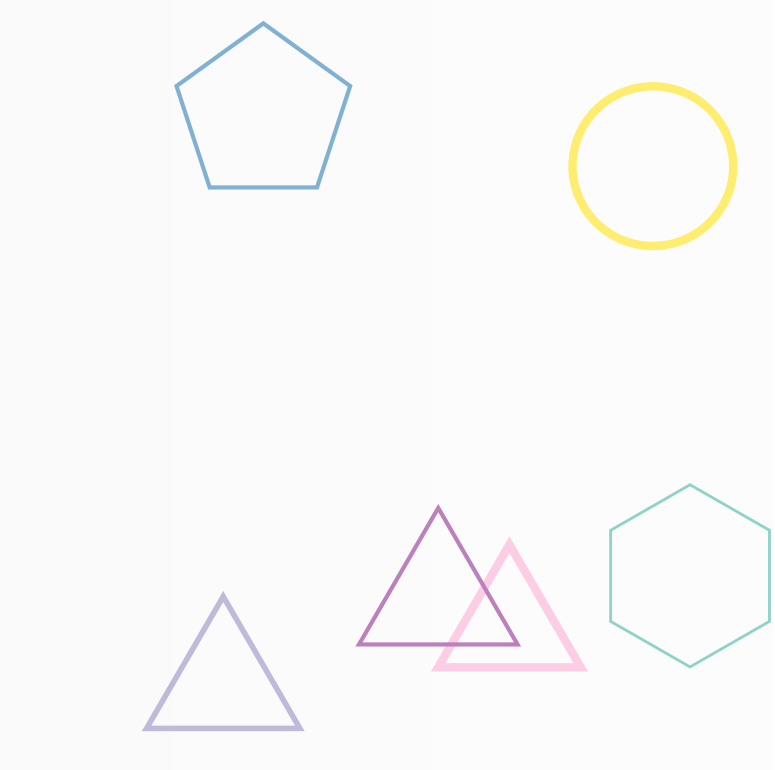[{"shape": "hexagon", "thickness": 1, "radius": 0.59, "center": [0.89, 0.252]}, {"shape": "triangle", "thickness": 2, "radius": 0.57, "center": [0.288, 0.111]}, {"shape": "pentagon", "thickness": 1.5, "radius": 0.59, "center": [0.34, 0.852]}, {"shape": "triangle", "thickness": 3, "radius": 0.53, "center": [0.657, 0.186]}, {"shape": "triangle", "thickness": 1.5, "radius": 0.59, "center": [0.565, 0.222]}, {"shape": "circle", "thickness": 3, "radius": 0.52, "center": [0.842, 0.784]}]